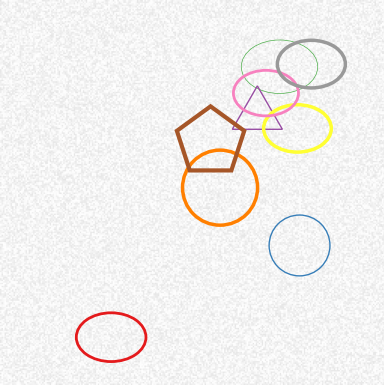[{"shape": "oval", "thickness": 2, "radius": 0.45, "center": [0.289, 0.124]}, {"shape": "circle", "thickness": 1, "radius": 0.39, "center": [0.778, 0.362]}, {"shape": "oval", "thickness": 0.5, "radius": 0.5, "center": [0.726, 0.827]}, {"shape": "triangle", "thickness": 1, "radius": 0.38, "center": [0.668, 0.702]}, {"shape": "circle", "thickness": 2.5, "radius": 0.49, "center": [0.572, 0.513]}, {"shape": "oval", "thickness": 2.5, "radius": 0.44, "center": [0.773, 0.666]}, {"shape": "pentagon", "thickness": 3, "radius": 0.46, "center": [0.547, 0.632]}, {"shape": "oval", "thickness": 2, "radius": 0.42, "center": [0.691, 0.758]}, {"shape": "oval", "thickness": 2.5, "radius": 0.44, "center": [0.809, 0.833]}]